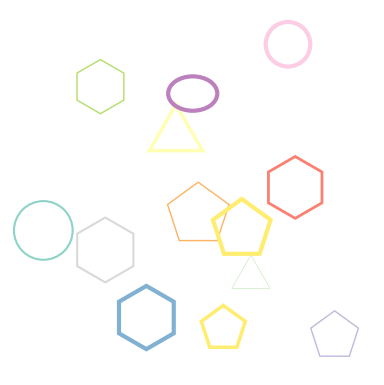[{"shape": "circle", "thickness": 1.5, "radius": 0.38, "center": [0.113, 0.401]}, {"shape": "triangle", "thickness": 2.5, "radius": 0.4, "center": [0.457, 0.649]}, {"shape": "pentagon", "thickness": 1, "radius": 0.33, "center": [0.869, 0.127]}, {"shape": "hexagon", "thickness": 2, "radius": 0.4, "center": [0.767, 0.513]}, {"shape": "hexagon", "thickness": 3, "radius": 0.41, "center": [0.38, 0.175]}, {"shape": "pentagon", "thickness": 1, "radius": 0.42, "center": [0.515, 0.443]}, {"shape": "hexagon", "thickness": 1, "radius": 0.35, "center": [0.261, 0.775]}, {"shape": "circle", "thickness": 3, "radius": 0.29, "center": [0.748, 0.885]}, {"shape": "hexagon", "thickness": 1.5, "radius": 0.42, "center": [0.273, 0.351]}, {"shape": "oval", "thickness": 3, "radius": 0.32, "center": [0.501, 0.757]}, {"shape": "triangle", "thickness": 0.5, "radius": 0.29, "center": [0.652, 0.28]}, {"shape": "pentagon", "thickness": 3, "radius": 0.39, "center": [0.628, 0.404]}, {"shape": "pentagon", "thickness": 2.5, "radius": 0.3, "center": [0.58, 0.147]}]